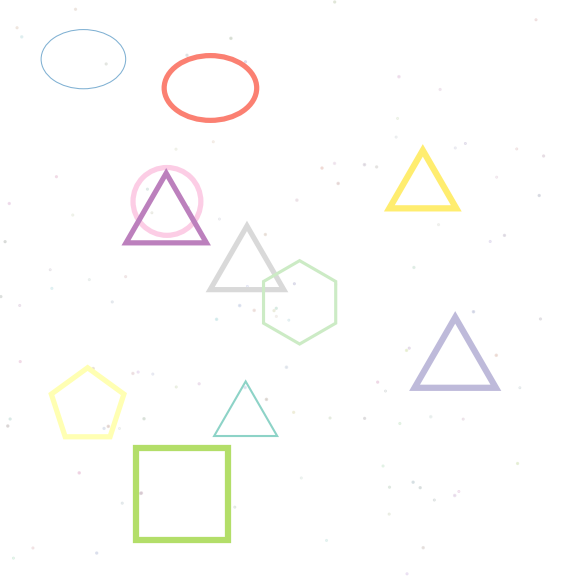[{"shape": "triangle", "thickness": 1, "radius": 0.32, "center": [0.425, 0.276]}, {"shape": "pentagon", "thickness": 2.5, "radius": 0.33, "center": [0.152, 0.296]}, {"shape": "triangle", "thickness": 3, "radius": 0.41, "center": [0.788, 0.368]}, {"shape": "oval", "thickness": 2.5, "radius": 0.4, "center": [0.364, 0.847]}, {"shape": "oval", "thickness": 0.5, "radius": 0.37, "center": [0.144, 0.897]}, {"shape": "square", "thickness": 3, "radius": 0.4, "center": [0.315, 0.144]}, {"shape": "circle", "thickness": 2.5, "radius": 0.29, "center": [0.289, 0.65]}, {"shape": "triangle", "thickness": 2.5, "radius": 0.37, "center": [0.428, 0.534]}, {"shape": "triangle", "thickness": 2.5, "radius": 0.4, "center": [0.288, 0.619]}, {"shape": "hexagon", "thickness": 1.5, "radius": 0.36, "center": [0.519, 0.476]}, {"shape": "triangle", "thickness": 3, "radius": 0.33, "center": [0.732, 0.672]}]